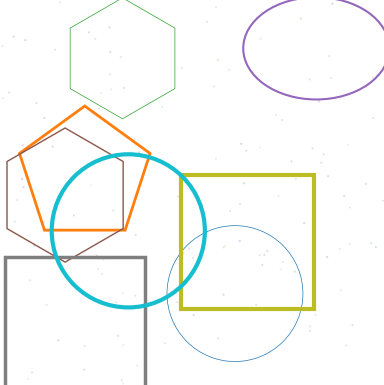[{"shape": "circle", "thickness": 0.5, "radius": 0.88, "center": [0.61, 0.237]}, {"shape": "pentagon", "thickness": 2, "radius": 0.89, "center": [0.22, 0.546]}, {"shape": "hexagon", "thickness": 0.5, "radius": 0.79, "center": [0.318, 0.849]}, {"shape": "oval", "thickness": 1.5, "radius": 0.95, "center": [0.821, 0.874]}, {"shape": "hexagon", "thickness": 1, "radius": 0.87, "center": [0.169, 0.493]}, {"shape": "square", "thickness": 2.5, "radius": 0.91, "center": [0.195, 0.151]}, {"shape": "square", "thickness": 3, "radius": 0.87, "center": [0.643, 0.371]}, {"shape": "circle", "thickness": 3, "radius": 0.99, "center": [0.333, 0.4]}]